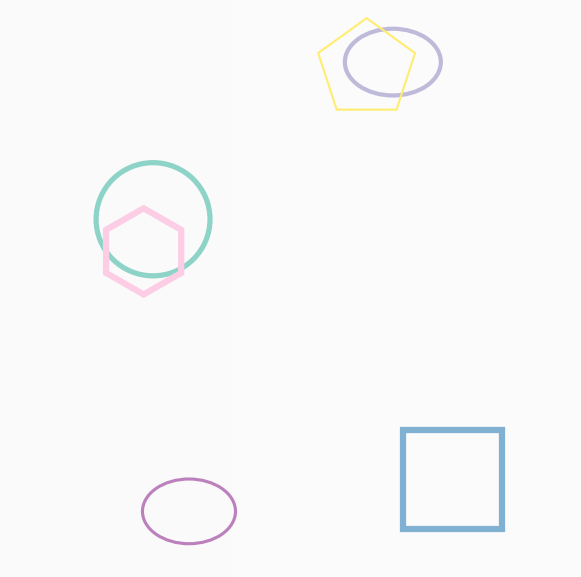[{"shape": "circle", "thickness": 2.5, "radius": 0.49, "center": [0.263, 0.619]}, {"shape": "oval", "thickness": 2, "radius": 0.41, "center": [0.676, 0.892]}, {"shape": "square", "thickness": 3, "radius": 0.43, "center": [0.779, 0.169]}, {"shape": "hexagon", "thickness": 3, "radius": 0.37, "center": [0.247, 0.564]}, {"shape": "oval", "thickness": 1.5, "radius": 0.4, "center": [0.325, 0.114]}, {"shape": "pentagon", "thickness": 1, "radius": 0.44, "center": [0.631, 0.88]}]